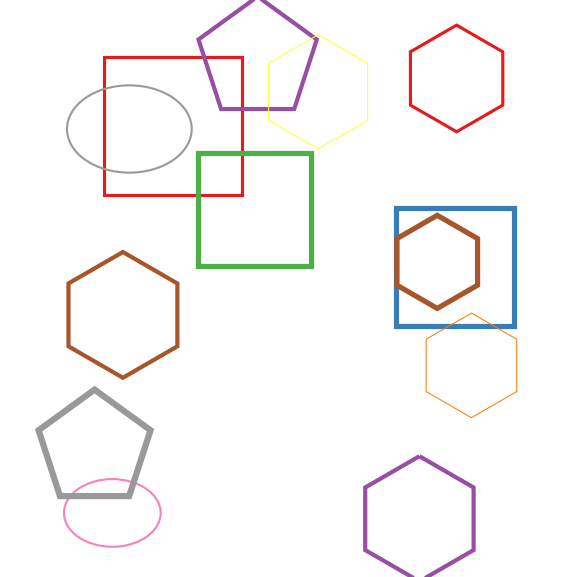[{"shape": "hexagon", "thickness": 1.5, "radius": 0.46, "center": [0.791, 0.863]}, {"shape": "square", "thickness": 1.5, "radius": 0.6, "center": [0.3, 0.781]}, {"shape": "square", "thickness": 2.5, "radius": 0.51, "center": [0.788, 0.537]}, {"shape": "square", "thickness": 2.5, "radius": 0.49, "center": [0.441, 0.636]}, {"shape": "pentagon", "thickness": 2, "radius": 0.54, "center": [0.446, 0.897]}, {"shape": "hexagon", "thickness": 2, "radius": 0.54, "center": [0.726, 0.101]}, {"shape": "hexagon", "thickness": 0.5, "radius": 0.45, "center": [0.816, 0.366]}, {"shape": "hexagon", "thickness": 0.5, "radius": 0.49, "center": [0.551, 0.84]}, {"shape": "hexagon", "thickness": 2.5, "radius": 0.4, "center": [0.757, 0.546]}, {"shape": "hexagon", "thickness": 2, "radius": 0.54, "center": [0.213, 0.454]}, {"shape": "oval", "thickness": 1, "radius": 0.42, "center": [0.194, 0.111]}, {"shape": "pentagon", "thickness": 3, "radius": 0.51, "center": [0.164, 0.223]}, {"shape": "oval", "thickness": 1, "radius": 0.54, "center": [0.224, 0.776]}]